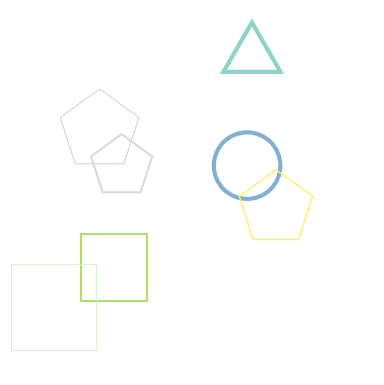[{"shape": "triangle", "thickness": 3, "radius": 0.43, "center": [0.654, 0.856]}, {"shape": "pentagon", "thickness": 0.5, "radius": 0.54, "center": [0.259, 0.661]}, {"shape": "circle", "thickness": 3, "radius": 0.43, "center": [0.642, 0.57]}, {"shape": "square", "thickness": 1.5, "radius": 0.43, "center": [0.297, 0.305]}, {"shape": "pentagon", "thickness": 1.5, "radius": 0.42, "center": [0.316, 0.568]}, {"shape": "square", "thickness": 0.5, "radius": 0.56, "center": [0.139, 0.202]}, {"shape": "pentagon", "thickness": 1, "radius": 0.5, "center": [0.717, 0.459]}]